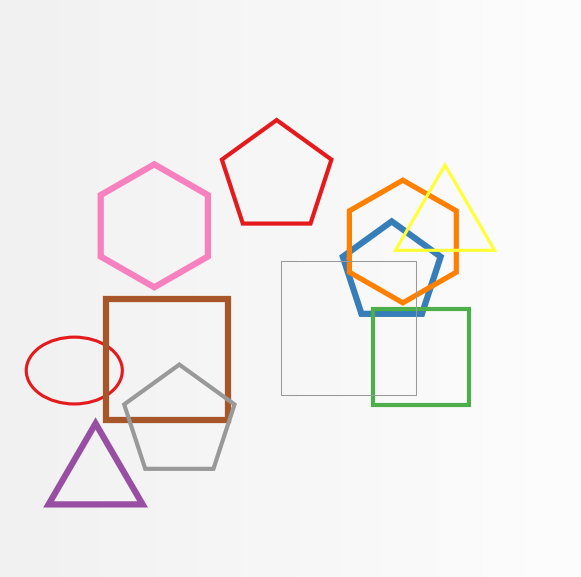[{"shape": "pentagon", "thickness": 2, "radius": 0.5, "center": [0.476, 0.692]}, {"shape": "oval", "thickness": 1.5, "radius": 0.41, "center": [0.128, 0.357]}, {"shape": "pentagon", "thickness": 3, "radius": 0.44, "center": [0.674, 0.527]}, {"shape": "square", "thickness": 2, "radius": 0.41, "center": [0.724, 0.381]}, {"shape": "triangle", "thickness": 3, "radius": 0.47, "center": [0.164, 0.172]}, {"shape": "hexagon", "thickness": 2.5, "radius": 0.53, "center": [0.693, 0.581]}, {"shape": "triangle", "thickness": 1.5, "radius": 0.49, "center": [0.766, 0.615]}, {"shape": "square", "thickness": 3, "radius": 0.53, "center": [0.288, 0.377]}, {"shape": "hexagon", "thickness": 3, "radius": 0.53, "center": [0.265, 0.608]}, {"shape": "square", "thickness": 0.5, "radius": 0.58, "center": [0.6, 0.432]}, {"shape": "pentagon", "thickness": 2, "radius": 0.5, "center": [0.309, 0.268]}]